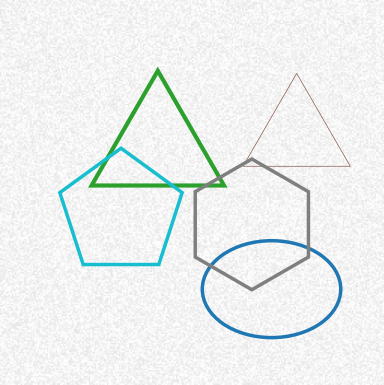[{"shape": "oval", "thickness": 2.5, "radius": 0.9, "center": [0.705, 0.249]}, {"shape": "triangle", "thickness": 3, "radius": 0.99, "center": [0.41, 0.617]}, {"shape": "triangle", "thickness": 0.5, "radius": 0.8, "center": [0.771, 0.649]}, {"shape": "hexagon", "thickness": 2.5, "radius": 0.85, "center": [0.654, 0.417]}, {"shape": "pentagon", "thickness": 2.5, "radius": 0.84, "center": [0.314, 0.448]}]